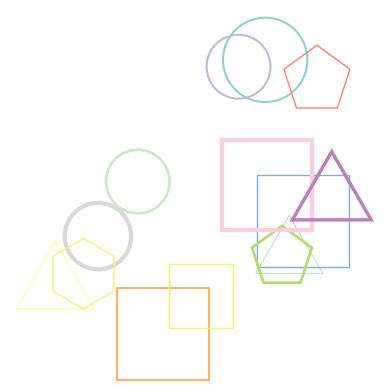[{"shape": "circle", "thickness": 1.5, "radius": 0.55, "center": [0.689, 0.845]}, {"shape": "triangle", "thickness": 0.5, "radius": 0.5, "center": [0.751, 0.34]}, {"shape": "triangle", "thickness": 1, "radius": 0.59, "center": [0.143, 0.256]}, {"shape": "circle", "thickness": 1.5, "radius": 0.42, "center": [0.62, 0.827]}, {"shape": "pentagon", "thickness": 1, "radius": 0.45, "center": [0.823, 0.792]}, {"shape": "square", "thickness": 1, "radius": 0.6, "center": [0.786, 0.427]}, {"shape": "square", "thickness": 1.5, "radius": 0.6, "center": [0.424, 0.133]}, {"shape": "pentagon", "thickness": 2, "radius": 0.41, "center": [0.732, 0.332]}, {"shape": "square", "thickness": 3, "radius": 0.59, "center": [0.694, 0.519]}, {"shape": "circle", "thickness": 3, "radius": 0.43, "center": [0.254, 0.387]}, {"shape": "triangle", "thickness": 2.5, "radius": 0.59, "center": [0.862, 0.488]}, {"shape": "circle", "thickness": 2, "radius": 0.41, "center": [0.358, 0.529]}, {"shape": "hexagon", "thickness": 1, "radius": 0.46, "center": [0.217, 0.289]}, {"shape": "square", "thickness": 1, "radius": 0.42, "center": [0.522, 0.23]}]